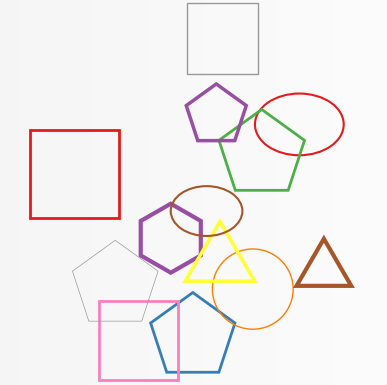[{"shape": "oval", "thickness": 1.5, "radius": 0.57, "center": [0.772, 0.677]}, {"shape": "square", "thickness": 2, "radius": 0.57, "center": [0.192, 0.549]}, {"shape": "pentagon", "thickness": 2, "radius": 0.57, "center": [0.498, 0.126]}, {"shape": "pentagon", "thickness": 2, "radius": 0.58, "center": [0.675, 0.6]}, {"shape": "pentagon", "thickness": 2.5, "radius": 0.41, "center": [0.558, 0.701]}, {"shape": "hexagon", "thickness": 3, "radius": 0.45, "center": [0.441, 0.381]}, {"shape": "circle", "thickness": 1, "radius": 0.52, "center": [0.652, 0.249]}, {"shape": "triangle", "thickness": 2.5, "radius": 0.52, "center": [0.567, 0.321]}, {"shape": "oval", "thickness": 1.5, "radius": 0.46, "center": [0.533, 0.452]}, {"shape": "triangle", "thickness": 3, "radius": 0.41, "center": [0.836, 0.298]}, {"shape": "square", "thickness": 2, "radius": 0.51, "center": [0.357, 0.115]}, {"shape": "square", "thickness": 1, "radius": 0.46, "center": [0.574, 0.9]}, {"shape": "pentagon", "thickness": 0.5, "radius": 0.58, "center": [0.297, 0.26]}]